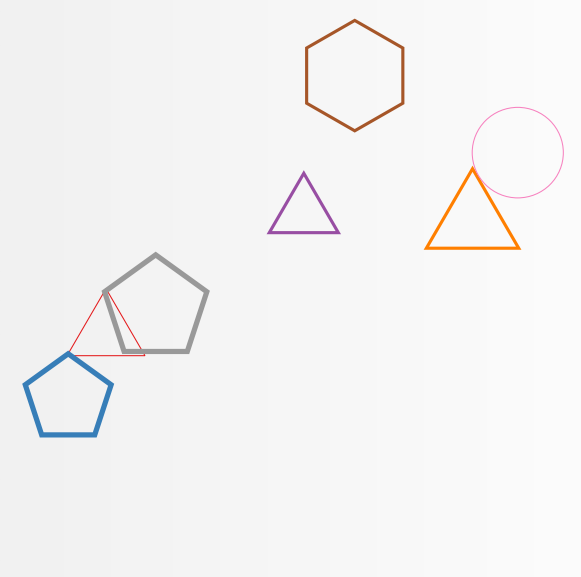[{"shape": "triangle", "thickness": 0.5, "radius": 0.39, "center": [0.182, 0.422]}, {"shape": "pentagon", "thickness": 2.5, "radius": 0.39, "center": [0.117, 0.309]}, {"shape": "triangle", "thickness": 1.5, "radius": 0.34, "center": [0.523, 0.631]}, {"shape": "triangle", "thickness": 1.5, "radius": 0.46, "center": [0.813, 0.615]}, {"shape": "hexagon", "thickness": 1.5, "radius": 0.48, "center": [0.61, 0.868]}, {"shape": "circle", "thickness": 0.5, "radius": 0.39, "center": [0.891, 0.735]}, {"shape": "pentagon", "thickness": 2.5, "radius": 0.46, "center": [0.268, 0.465]}]